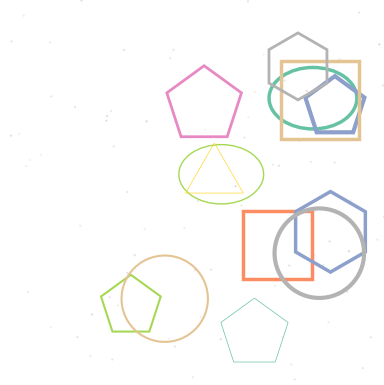[{"shape": "pentagon", "thickness": 0.5, "radius": 0.46, "center": [0.661, 0.134]}, {"shape": "oval", "thickness": 2.5, "radius": 0.57, "center": [0.813, 0.745]}, {"shape": "square", "thickness": 2.5, "radius": 0.44, "center": [0.721, 0.363]}, {"shape": "pentagon", "thickness": 3, "radius": 0.4, "center": [0.87, 0.722]}, {"shape": "hexagon", "thickness": 2.5, "radius": 0.52, "center": [0.858, 0.398]}, {"shape": "pentagon", "thickness": 2, "radius": 0.51, "center": [0.53, 0.727]}, {"shape": "pentagon", "thickness": 1.5, "radius": 0.41, "center": [0.34, 0.205]}, {"shape": "oval", "thickness": 1, "radius": 0.55, "center": [0.575, 0.547]}, {"shape": "triangle", "thickness": 0.5, "radius": 0.43, "center": [0.557, 0.542]}, {"shape": "circle", "thickness": 1.5, "radius": 0.56, "center": [0.428, 0.224]}, {"shape": "square", "thickness": 2.5, "radius": 0.51, "center": [0.832, 0.741]}, {"shape": "hexagon", "thickness": 2, "radius": 0.43, "center": [0.774, 0.828]}, {"shape": "circle", "thickness": 3, "radius": 0.58, "center": [0.829, 0.342]}]